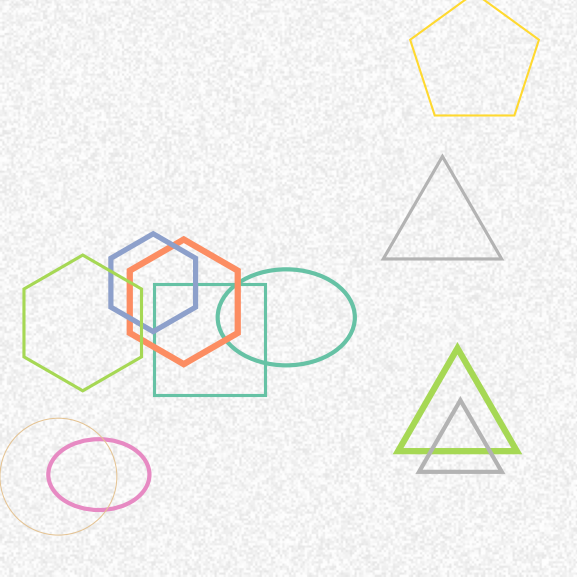[{"shape": "oval", "thickness": 2, "radius": 0.59, "center": [0.496, 0.45]}, {"shape": "square", "thickness": 1.5, "radius": 0.48, "center": [0.363, 0.412]}, {"shape": "hexagon", "thickness": 3, "radius": 0.54, "center": [0.318, 0.477]}, {"shape": "hexagon", "thickness": 2.5, "radius": 0.42, "center": [0.265, 0.51]}, {"shape": "oval", "thickness": 2, "radius": 0.44, "center": [0.171, 0.177]}, {"shape": "hexagon", "thickness": 1.5, "radius": 0.59, "center": [0.143, 0.44]}, {"shape": "triangle", "thickness": 3, "radius": 0.59, "center": [0.792, 0.277]}, {"shape": "pentagon", "thickness": 1, "radius": 0.59, "center": [0.822, 0.894]}, {"shape": "circle", "thickness": 0.5, "radius": 0.51, "center": [0.101, 0.174]}, {"shape": "triangle", "thickness": 1.5, "radius": 0.59, "center": [0.766, 0.61]}, {"shape": "triangle", "thickness": 2, "radius": 0.41, "center": [0.797, 0.223]}]